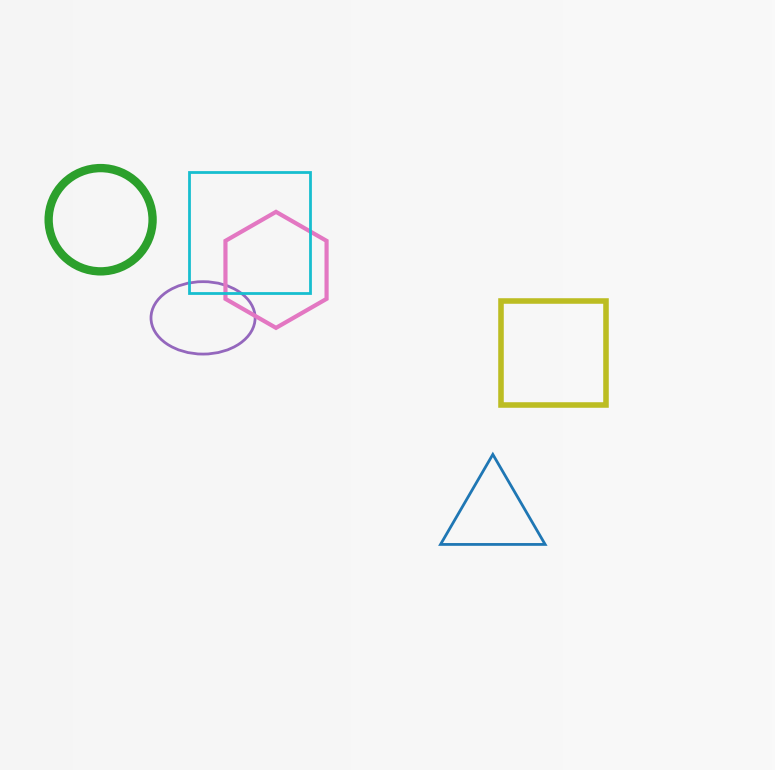[{"shape": "triangle", "thickness": 1, "radius": 0.39, "center": [0.636, 0.332]}, {"shape": "circle", "thickness": 3, "radius": 0.34, "center": [0.13, 0.715]}, {"shape": "oval", "thickness": 1, "radius": 0.34, "center": [0.262, 0.587]}, {"shape": "hexagon", "thickness": 1.5, "radius": 0.38, "center": [0.356, 0.65]}, {"shape": "square", "thickness": 2, "radius": 0.34, "center": [0.714, 0.542]}, {"shape": "square", "thickness": 1, "radius": 0.39, "center": [0.322, 0.698]}]